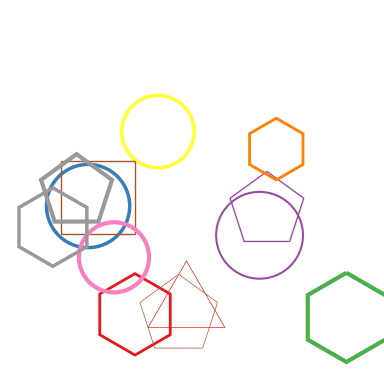[{"shape": "triangle", "thickness": 0.5, "radius": 0.58, "center": [0.484, 0.207]}, {"shape": "hexagon", "thickness": 2, "radius": 0.53, "center": [0.351, 0.183]}, {"shape": "circle", "thickness": 2.5, "radius": 0.54, "center": [0.229, 0.465]}, {"shape": "hexagon", "thickness": 3, "radius": 0.58, "center": [0.9, 0.176]}, {"shape": "circle", "thickness": 1.5, "radius": 0.56, "center": [0.674, 0.389]}, {"shape": "pentagon", "thickness": 1, "radius": 0.5, "center": [0.693, 0.454]}, {"shape": "hexagon", "thickness": 2, "radius": 0.4, "center": [0.718, 0.613]}, {"shape": "circle", "thickness": 2.5, "radius": 0.47, "center": [0.41, 0.658]}, {"shape": "pentagon", "thickness": 0.5, "radius": 0.53, "center": [0.464, 0.182]}, {"shape": "square", "thickness": 1, "radius": 0.48, "center": [0.255, 0.486]}, {"shape": "circle", "thickness": 3, "radius": 0.46, "center": [0.296, 0.332]}, {"shape": "hexagon", "thickness": 2.5, "radius": 0.51, "center": [0.137, 0.41]}, {"shape": "pentagon", "thickness": 3, "radius": 0.48, "center": [0.199, 0.503]}]